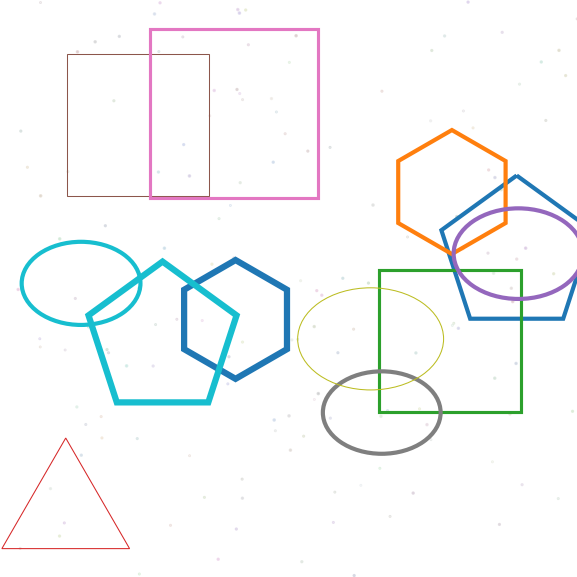[{"shape": "pentagon", "thickness": 2, "radius": 0.69, "center": [0.895, 0.558]}, {"shape": "hexagon", "thickness": 3, "radius": 0.51, "center": [0.408, 0.446]}, {"shape": "hexagon", "thickness": 2, "radius": 0.54, "center": [0.783, 0.667]}, {"shape": "square", "thickness": 1.5, "radius": 0.61, "center": [0.78, 0.408]}, {"shape": "triangle", "thickness": 0.5, "radius": 0.64, "center": [0.114, 0.113]}, {"shape": "oval", "thickness": 2, "radius": 0.56, "center": [0.898, 0.56]}, {"shape": "square", "thickness": 0.5, "radius": 0.61, "center": [0.239, 0.782]}, {"shape": "square", "thickness": 1.5, "radius": 0.73, "center": [0.405, 0.802]}, {"shape": "oval", "thickness": 2, "radius": 0.51, "center": [0.661, 0.285]}, {"shape": "oval", "thickness": 0.5, "radius": 0.63, "center": [0.642, 0.412]}, {"shape": "oval", "thickness": 2, "radius": 0.51, "center": [0.14, 0.508]}, {"shape": "pentagon", "thickness": 3, "radius": 0.67, "center": [0.281, 0.411]}]